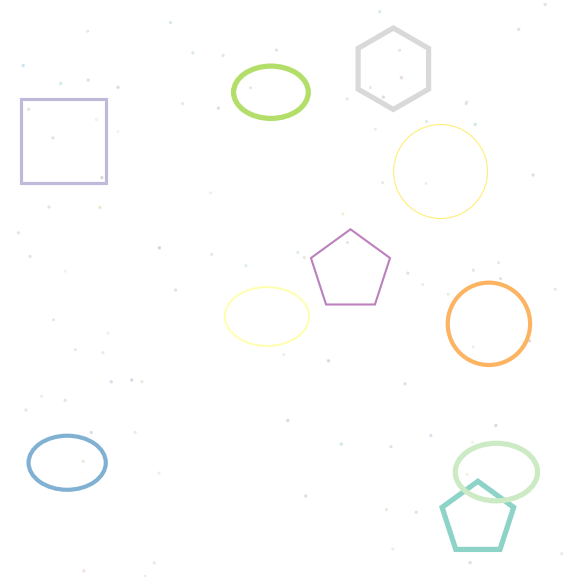[{"shape": "pentagon", "thickness": 2.5, "radius": 0.33, "center": [0.828, 0.1]}, {"shape": "oval", "thickness": 1, "radius": 0.36, "center": [0.462, 0.451]}, {"shape": "square", "thickness": 1.5, "radius": 0.37, "center": [0.11, 0.755]}, {"shape": "oval", "thickness": 2, "radius": 0.33, "center": [0.116, 0.198]}, {"shape": "circle", "thickness": 2, "radius": 0.36, "center": [0.847, 0.438]}, {"shape": "oval", "thickness": 2.5, "radius": 0.32, "center": [0.469, 0.839]}, {"shape": "hexagon", "thickness": 2.5, "radius": 0.35, "center": [0.681, 0.88]}, {"shape": "pentagon", "thickness": 1, "radius": 0.36, "center": [0.607, 0.53]}, {"shape": "oval", "thickness": 2.5, "radius": 0.36, "center": [0.86, 0.182]}, {"shape": "circle", "thickness": 0.5, "radius": 0.41, "center": [0.763, 0.702]}]